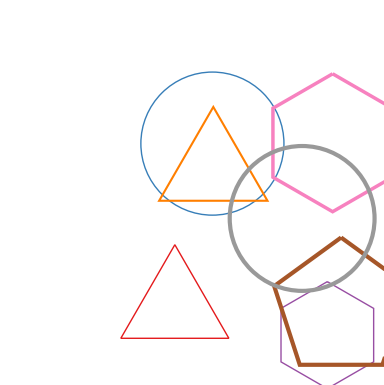[{"shape": "triangle", "thickness": 1, "radius": 0.81, "center": [0.454, 0.202]}, {"shape": "circle", "thickness": 1, "radius": 0.93, "center": [0.552, 0.627]}, {"shape": "hexagon", "thickness": 1, "radius": 0.69, "center": [0.85, 0.13]}, {"shape": "triangle", "thickness": 1.5, "radius": 0.81, "center": [0.554, 0.56]}, {"shape": "pentagon", "thickness": 3, "radius": 0.91, "center": [0.886, 0.2]}, {"shape": "hexagon", "thickness": 2.5, "radius": 0.9, "center": [0.864, 0.629]}, {"shape": "circle", "thickness": 3, "radius": 0.94, "center": [0.785, 0.433]}]